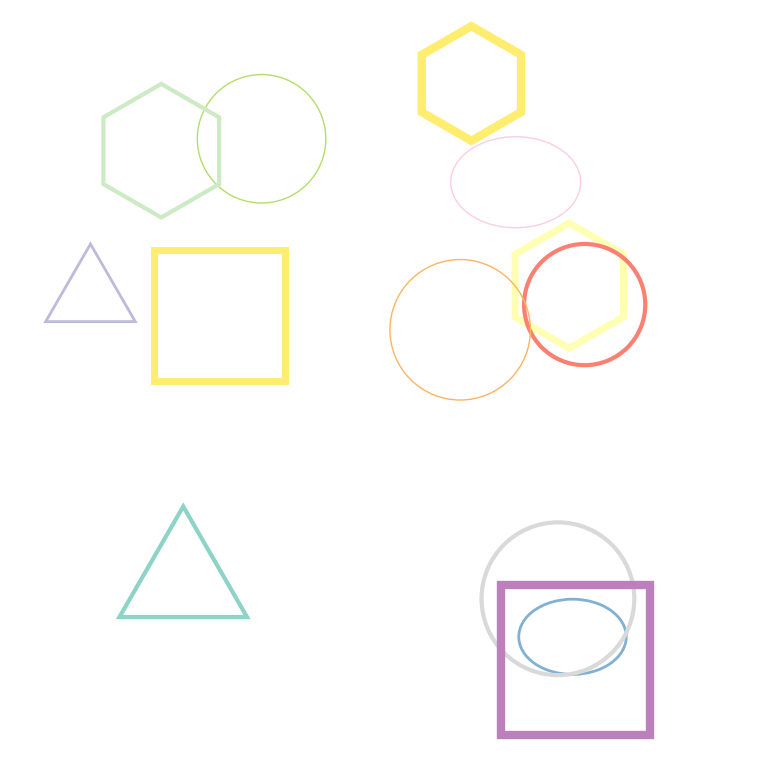[{"shape": "triangle", "thickness": 1.5, "radius": 0.48, "center": [0.238, 0.247]}, {"shape": "hexagon", "thickness": 2.5, "radius": 0.41, "center": [0.739, 0.629]}, {"shape": "triangle", "thickness": 1, "radius": 0.34, "center": [0.118, 0.616]}, {"shape": "circle", "thickness": 1.5, "radius": 0.39, "center": [0.759, 0.604]}, {"shape": "oval", "thickness": 1, "radius": 0.35, "center": [0.744, 0.173]}, {"shape": "circle", "thickness": 0.5, "radius": 0.46, "center": [0.598, 0.572]}, {"shape": "circle", "thickness": 0.5, "radius": 0.42, "center": [0.34, 0.82]}, {"shape": "oval", "thickness": 0.5, "radius": 0.42, "center": [0.67, 0.763]}, {"shape": "circle", "thickness": 1.5, "radius": 0.5, "center": [0.725, 0.222]}, {"shape": "square", "thickness": 3, "radius": 0.48, "center": [0.748, 0.143]}, {"shape": "hexagon", "thickness": 1.5, "radius": 0.43, "center": [0.209, 0.804]}, {"shape": "square", "thickness": 2.5, "radius": 0.42, "center": [0.285, 0.59]}, {"shape": "hexagon", "thickness": 3, "radius": 0.37, "center": [0.612, 0.892]}]